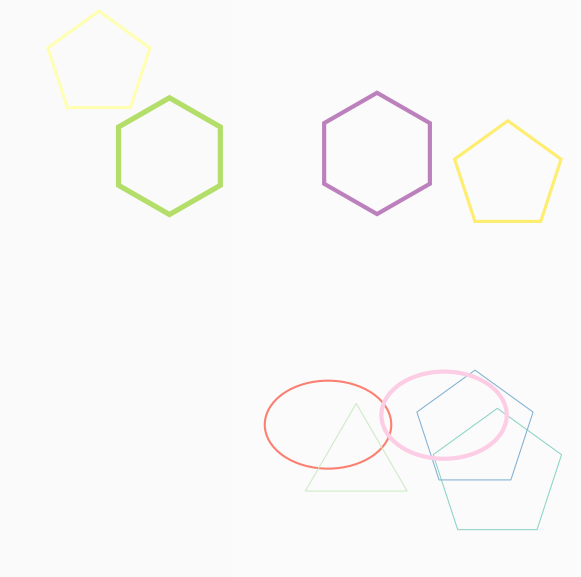[{"shape": "pentagon", "thickness": 0.5, "radius": 0.58, "center": [0.856, 0.176]}, {"shape": "pentagon", "thickness": 1.5, "radius": 0.46, "center": [0.17, 0.888]}, {"shape": "oval", "thickness": 1, "radius": 0.54, "center": [0.564, 0.264]}, {"shape": "pentagon", "thickness": 0.5, "radius": 0.53, "center": [0.817, 0.253]}, {"shape": "hexagon", "thickness": 2.5, "radius": 0.51, "center": [0.292, 0.729]}, {"shape": "oval", "thickness": 2, "radius": 0.54, "center": [0.764, 0.28]}, {"shape": "hexagon", "thickness": 2, "radius": 0.53, "center": [0.649, 0.733]}, {"shape": "triangle", "thickness": 0.5, "radius": 0.51, "center": [0.613, 0.199]}, {"shape": "pentagon", "thickness": 1.5, "radius": 0.48, "center": [0.874, 0.694]}]